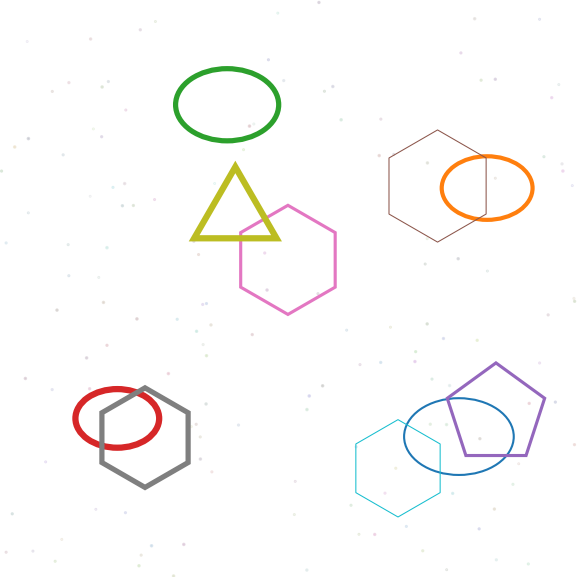[{"shape": "oval", "thickness": 1, "radius": 0.47, "center": [0.795, 0.243]}, {"shape": "oval", "thickness": 2, "radius": 0.39, "center": [0.844, 0.673]}, {"shape": "oval", "thickness": 2.5, "radius": 0.45, "center": [0.393, 0.818]}, {"shape": "oval", "thickness": 3, "radius": 0.36, "center": [0.203, 0.275]}, {"shape": "pentagon", "thickness": 1.5, "radius": 0.44, "center": [0.859, 0.282]}, {"shape": "hexagon", "thickness": 0.5, "radius": 0.49, "center": [0.758, 0.677]}, {"shape": "hexagon", "thickness": 1.5, "radius": 0.47, "center": [0.499, 0.549]}, {"shape": "hexagon", "thickness": 2.5, "radius": 0.43, "center": [0.251, 0.241]}, {"shape": "triangle", "thickness": 3, "radius": 0.41, "center": [0.408, 0.628]}, {"shape": "hexagon", "thickness": 0.5, "radius": 0.42, "center": [0.689, 0.188]}]